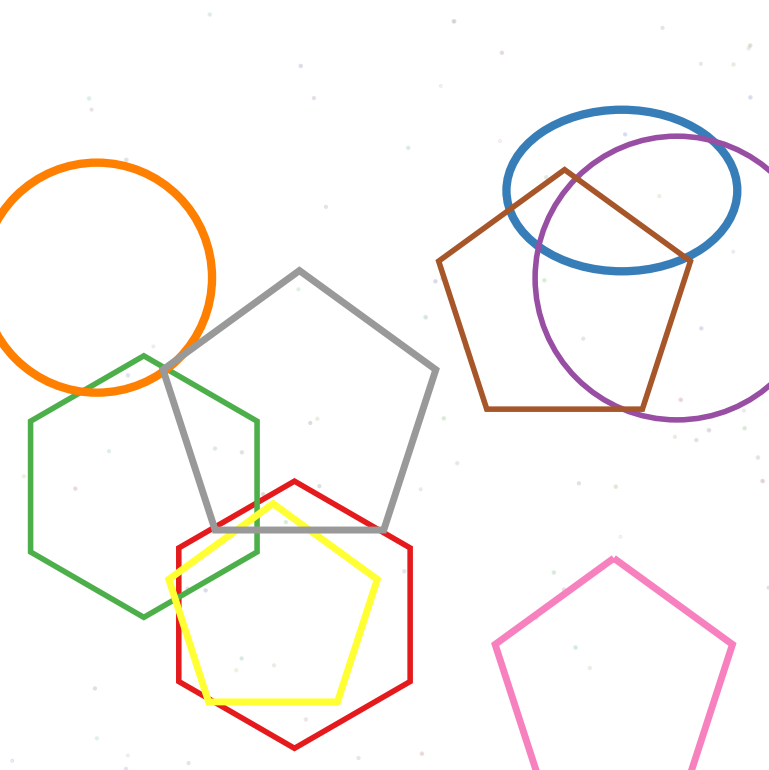[{"shape": "hexagon", "thickness": 2, "radius": 0.87, "center": [0.382, 0.202]}, {"shape": "oval", "thickness": 3, "radius": 0.75, "center": [0.808, 0.753]}, {"shape": "hexagon", "thickness": 2, "radius": 0.85, "center": [0.187, 0.368]}, {"shape": "circle", "thickness": 2, "radius": 0.92, "center": [0.879, 0.639]}, {"shape": "circle", "thickness": 3, "radius": 0.75, "center": [0.126, 0.639]}, {"shape": "pentagon", "thickness": 2.5, "radius": 0.71, "center": [0.355, 0.204]}, {"shape": "pentagon", "thickness": 2, "radius": 0.86, "center": [0.733, 0.608]}, {"shape": "pentagon", "thickness": 2.5, "radius": 0.81, "center": [0.797, 0.113]}, {"shape": "pentagon", "thickness": 2.5, "radius": 0.93, "center": [0.389, 0.462]}]